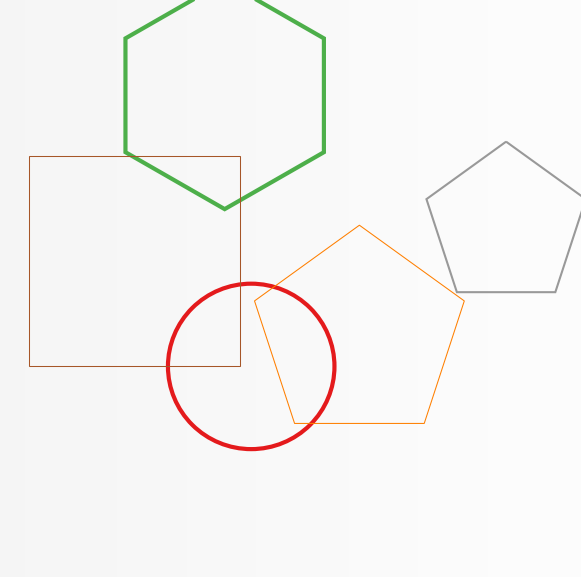[{"shape": "circle", "thickness": 2, "radius": 0.72, "center": [0.432, 0.365]}, {"shape": "hexagon", "thickness": 2, "radius": 0.99, "center": [0.387, 0.834]}, {"shape": "pentagon", "thickness": 0.5, "radius": 0.95, "center": [0.618, 0.419]}, {"shape": "square", "thickness": 0.5, "radius": 0.91, "center": [0.231, 0.548]}, {"shape": "pentagon", "thickness": 1, "radius": 0.72, "center": [0.871, 0.61]}]